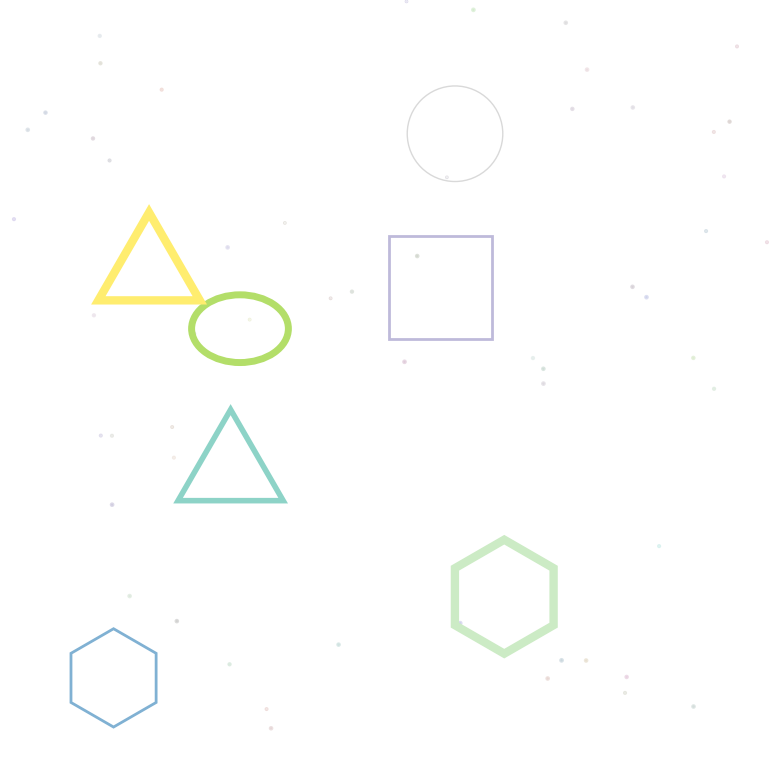[{"shape": "triangle", "thickness": 2, "radius": 0.39, "center": [0.3, 0.389]}, {"shape": "square", "thickness": 1, "radius": 0.34, "center": [0.572, 0.626]}, {"shape": "hexagon", "thickness": 1, "radius": 0.32, "center": [0.147, 0.12]}, {"shape": "oval", "thickness": 2.5, "radius": 0.31, "center": [0.312, 0.573]}, {"shape": "circle", "thickness": 0.5, "radius": 0.31, "center": [0.591, 0.826]}, {"shape": "hexagon", "thickness": 3, "radius": 0.37, "center": [0.655, 0.225]}, {"shape": "triangle", "thickness": 3, "radius": 0.38, "center": [0.194, 0.648]}]